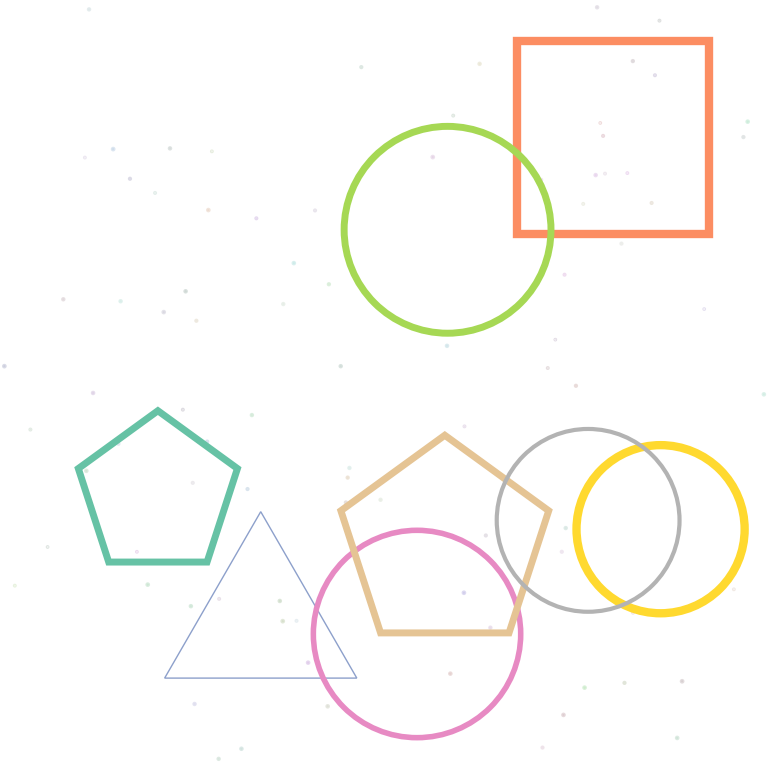[{"shape": "pentagon", "thickness": 2.5, "radius": 0.54, "center": [0.205, 0.358]}, {"shape": "square", "thickness": 3, "radius": 0.63, "center": [0.796, 0.821]}, {"shape": "triangle", "thickness": 0.5, "radius": 0.72, "center": [0.339, 0.191]}, {"shape": "circle", "thickness": 2, "radius": 0.67, "center": [0.542, 0.177]}, {"shape": "circle", "thickness": 2.5, "radius": 0.67, "center": [0.581, 0.702]}, {"shape": "circle", "thickness": 3, "radius": 0.55, "center": [0.858, 0.313]}, {"shape": "pentagon", "thickness": 2.5, "radius": 0.71, "center": [0.578, 0.293]}, {"shape": "circle", "thickness": 1.5, "radius": 0.59, "center": [0.764, 0.324]}]